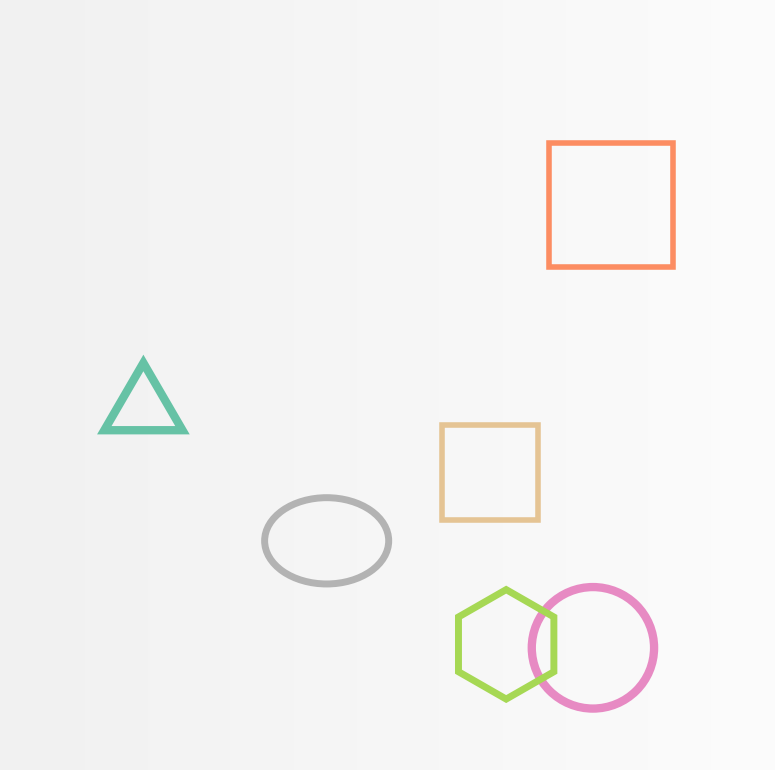[{"shape": "triangle", "thickness": 3, "radius": 0.29, "center": [0.185, 0.47]}, {"shape": "square", "thickness": 2, "radius": 0.4, "center": [0.789, 0.734]}, {"shape": "circle", "thickness": 3, "radius": 0.39, "center": [0.765, 0.159]}, {"shape": "hexagon", "thickness": 2.5, "radius": 0.36, "center": [0.653, 0.163]}, {"shape": "square", "thickness": 2, "radius": 0.31, "center": [0.632, 0.387]}, {"shape": "oval", "thickness": 2.5, "radius": 0.4, "center": [0.421, 0.298]}]